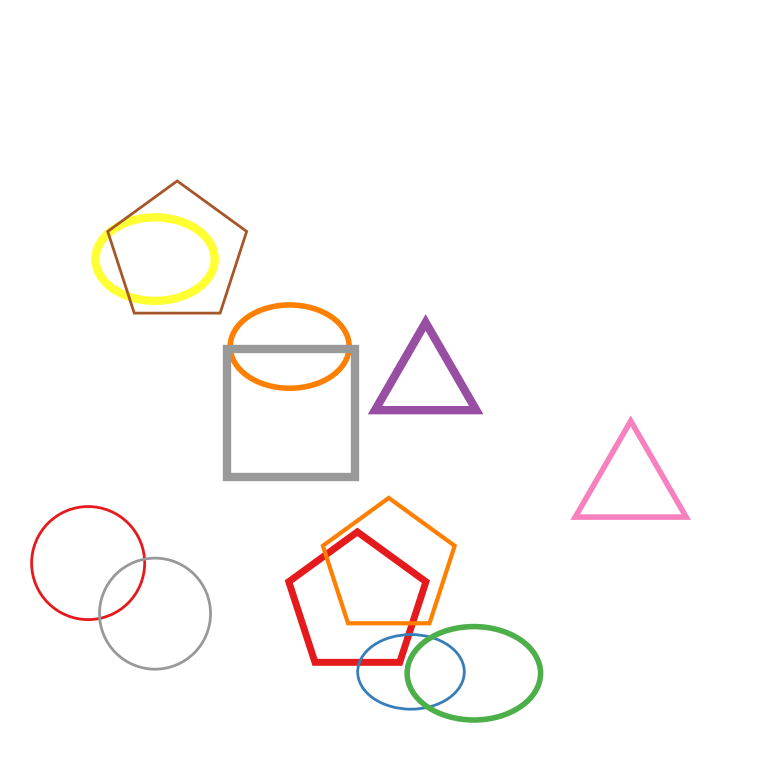[{"shape": "circle", "thickness": 1, "radius": 0.37, "center": [0.114, 0.269]}, {"shape": "pentagon", "thickness": 2.5, "radius": 0.47, "center": [0.464, 0.216]}, {"shape": "oval", "thickness": 1, "radius": 0.35, "center": [0.534, 0.127]}, {"shape": "oval", "thickness": 2, "radius": 0.43, "center": [0.615, 0.126]}, {"shape": "triangle", "thickness": 3, "radius": 0.38, "center": [0.553, 0.505]}, {"shape": "oval", "thickness": 2, "radius": 0.39, "center": [0.376, 0.55]}, {"shape": "pentagon", "thickness": 1.5, "radius": 0.45, "center": [0.505, 0.263]}, {"shape": "oval", "thickness": 3, "radius": 0.39, "center": [0.201, 0.663]}, {"shape": "pentagon", "thickness": 1, "radius": 0.47, "center": [0.23, 0.67]}, {"shape": "triangle", "thickness": 2, "radius": 0.42, "center": [0.819, 0.37]}, {"shape": "circle", "thickness": 1, "radius": 0.36, "center": [0.201, 0.203]}, {"shape": "square", "thickness": 3, "radius": 0.42, "center": [0.378, 0.464]}]